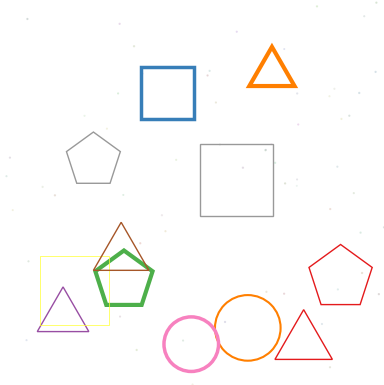[{"shape": "triangle", "thickness": 1, "radius": 0.43, "center": [0.789, 0.11]}, {"shape": "pentagon", "thickness": 1, "radius": 0.43, "center": [0.885, 0.279]}, {"shape": "square", "thickness": 2.5, "radius": 0.34, "center": [0.435, 0.759]}, {"shape": "pentagon", "thickness": 3, "radius": 0.39, "center": [0.322, 0.271]}, {"shape": "triangle", "thickness": 1, "radius": 0.39, "center": [0.164, 0.177]}, {"shape": "circle", "thickness": 1.5, "radius": 0.43, "center": [0.644, 0.148]}, {"shape": "triangle", "thickness": 3, "radius": 0.34, "center": [0.706, 0.81]}, {"shape": "square", "thickness": 0.5, "radius": 0.45, "center": [0.193, 0.246]}, {"shape": "triangle", "thickness": 1, "radius": 0.42, "center": [0.315, 0.339]}, {"shape": "circle", "thickness": 2.5, "radius": 0.35, "center": [0.497, 0.106]}, {"shape": "square", "thickness": 1, "radius": 0.47, "center": [0.615, 0.533]}, {"shape": "pentagon", "thickness": 1, "radius": 0.37, "center": [0.243, 0.583]}]